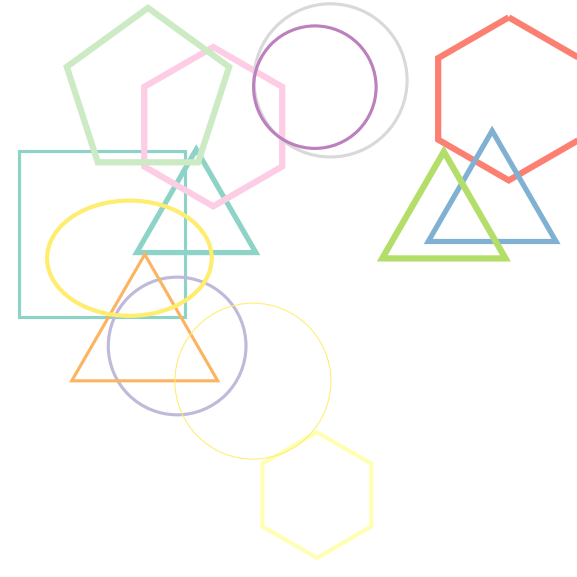[{"shape": "triangle", "thickness": 2.5, "radius": 0.6, "center": [0.34, 0.621]}, {"shape": "square", "thickness": 1.5, "radius": 0.72, "center": [0.177, 0.594]}, {"shape": "hexagon", "thickness": 2, "radius": 0.54, "center": [0.549, 0.142]}, {"shape": "circle", "thickness": 1.5, "radius": 0.6, "center": [0.307, 0.4]}, {"shape": "hexagon", "thickness": 3, "radius": 0.71, "center": [0.881, 0.828]}, {"shape": "triangle", "thickness": 2.5, "radius": 0.64, "center": [0.852, 0.645]}, {"shape": "triangle", "thickness": 1.5, "radius": 0.73, "center": [0.251, 0.413]}, {"shape": "triangle", "thickness": 3, "radius": 0.62, "center": [0.769, 0.613]}, {"shape": "hexagon", "thickness": 3, "radius": 0.69, "center": [0.369, 0.78]}, {"shape": "circle", "thickness": 1.5, "radius": 0.66, "center": [0.572, 0.86]}, {"shape": "circle", "thickness": 1.5, "radius": 0.53, "center": [0.545, 0.848]}, {"shape": "pentagon", "thickness": 3, "radius": 0.74, "center": [0.256, 0.838]}, {"shape": "circle", "thickness": 0.5, "radius": 0.68, "center": [0.438, 0.339]}, {"shape": "oval", "thickness": 2, "radius": 0.71, "center": [0.224, 0.552]}]